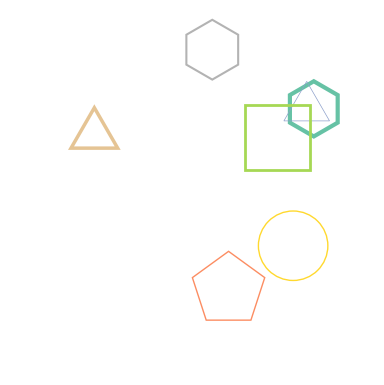[{"shape": "hexagon", "thickness": 3, "radius": 0.36, "center": [0.815, 0.717]}, {"shape": "pentagon", "thickness": 1, "radius": 0.49, "center": [0.594, 0.248]}, {"shape": "triangle", "thickness": 0.5, "radius": 0.34, "center": [0.797, 0.72]}, {"shape": "square", "thickness": 2, "radius": 0.42, "center": [0.722, 0.643]}, {"shape": "circle", "thickness": 1, "radius": 0.45, "center": [0.761, 0.362]}, {"shape": "triangle", "thickness": 2.5, "radius": 0.35, "center": [0.245, 0.65]}, {"shape": "hexagon", "thickness": 1.5, "radius": 0.39, "center": [0.551, 0.871]}]